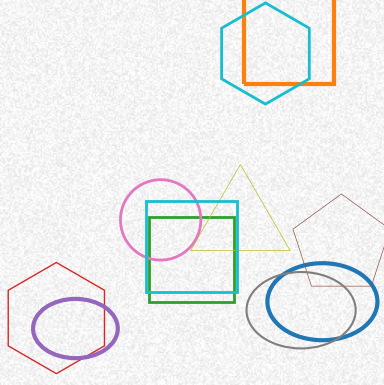[{"shape": "oval", "thickness": 3, "radius": 0.71, "center": [0.837, 0.216]}, {"shape": "square", "thickness": 3, "radius": 0.58, "center": [0.75, 0.897]}, {"shape": "square", "thickness": 2, "radius": 0.55, "center": [0.497, 0.325]}, {"shape": "hexagon", "thickness": 1, "radius": 0.72, "center": [0.146, 0.174]}, {"shape": "oval", "thickness": 3, "radius": 0.55, "center": [0.196, 0.147]}, {"shape": "pentagon", "thickness": 0.5, "radius": 0.66, "center": [0.887, 0.364]}, {"shape": "circle", "thickness": 2, "radius": 0.52, "center": [0.417, 0.429]}, {"shape": "oval", "thickness": 1.5, "radius": 0.71, "center": [0.782, 0.194]}, {"shape": "triangle", "thickness": 0.5, "radius": 0.75, "center": [0.624, 0.424]}, {"shape": "square", "thickness": 2, "radius": 0.59, "center": [0.498, 0.36]}, {"shape": "hexagon", "thickness": 2, "radius": 0.66, "center": [0.689, 0.861]}]